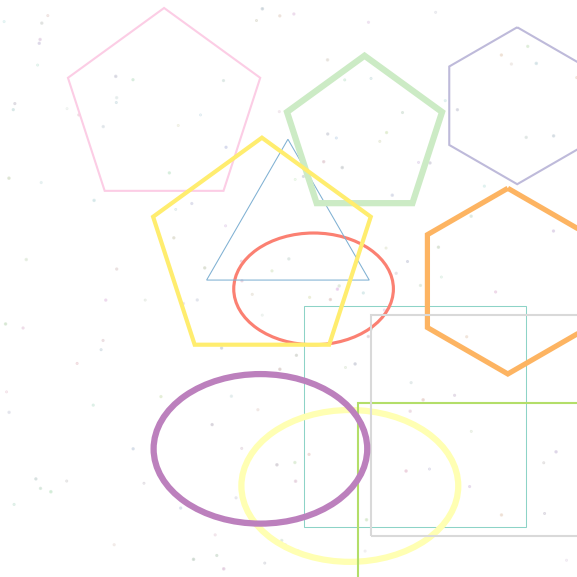[{"shape": "square", "thickness": 0.5, "radius": 0.96, "center": [0.718, 0.277]}, {"shape": "oval", "thickness": 3, "radius": 0.94, "center": [0.606, 0.158]}, {"shape": "hexagon", "thickness": 1, "radius": 0.68, "center": [0.896, 0.816]}, {"shape": "oval", "thickness": 1.5, "radius": 0.69, "center": [0.543, 0.499]}, {"shape": "triangle", "thickness": 0.5, "radius": 0.81, "center": [0.499, 0.595]}, {"shape": "hexagon", "thickness": 2.5, "radius": 0.8, "center": [0.879, 0.512]}, {"shape": "square", "thickness": 1, "radius": 0.97, "center": [0.815, 0.106]}, {"shape": "pentagon", "thickness": 1, "radius": 0.88, "center": [0.284, 0.81]}, {"shape": "square", "thickness": 1, "radius": 0.96, "center": [0.833, 0.263]}, {"shape": "oval", "thickness": 3, "radius": 0.92, "center": [0.451, 0.222]}, {"shape": "pentagon", "thickness": 3, "radius": 0.71, "center": [0.631, 0.762]}, {"shape": "pentagon", "thickness": 2, "radius": 0.99, "center": [0.454, 0.563]}]